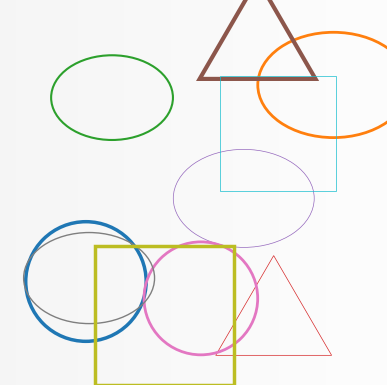[{"shape": "circle", "thickness": 2.5, "radius": 0.78, "center": [0.222, 0.269]}, {"shape": "oval", "thickness": 2, "radius": 0.98, "center": [0.861, 0.779]}, {"shape": "oval", "thickness": 1.5, "radius": 0.79, "center": [0.289, 0.746]}, {"shape": "triangle", "thickness": 0.5, "radius": 0.86, "center": [0.706, 0.163]}, {"shape": "oval", "thickness": 0.5, "radius": 0.91, "center": [0.629, 0.485]}, {"shape": "triangle", "thickness": 3, "radius": 0.86, "center": [0.665, 0.881]}, {"shape": "circle", "thickness": 2, "radius": 0.73, "center": [0.518, 0.225]}, {"shape": "oval", "thickness": 1, "radius": 0.84, "center": [0.23, 0.278]}, {"shape": "square", "thickness": 2.5, "radius": 0.9, "center": [0.425, 0.181]}, {"shape": "square", "thickness": 0.5, "radius": 0.74, "center": [0.718, 0.653]}]